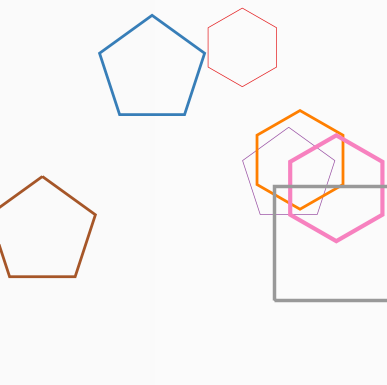[{"shape": "hexagon", "thickness": 0.5, "radius": 0.51, "center": [0.625, 0.877]}, {"shape": "pentagon", "thickness": 2, "radius": 0.71, "center": [0.392, 0.818]}, {"shape": "pentagon", "thickness": 0.5, "radius": 0.63, "center": [0.745, 0.544]}, {"shape": "hexagon", "thickness": 2, "radius": 0.64, "center": [0.774, 0.585]}, {"shape": "pentagon", "thickness": 2, "radius": 0.72, "center": [0.109, 0.398]}, {"shape": "hexagon", "thickness": 3, "radius": 0.69, "center": [0.868, 0.511]}, {"shape": "square", "thickness": 2.5, "radius": 0.74, "center": [0.855, 0.369]}]